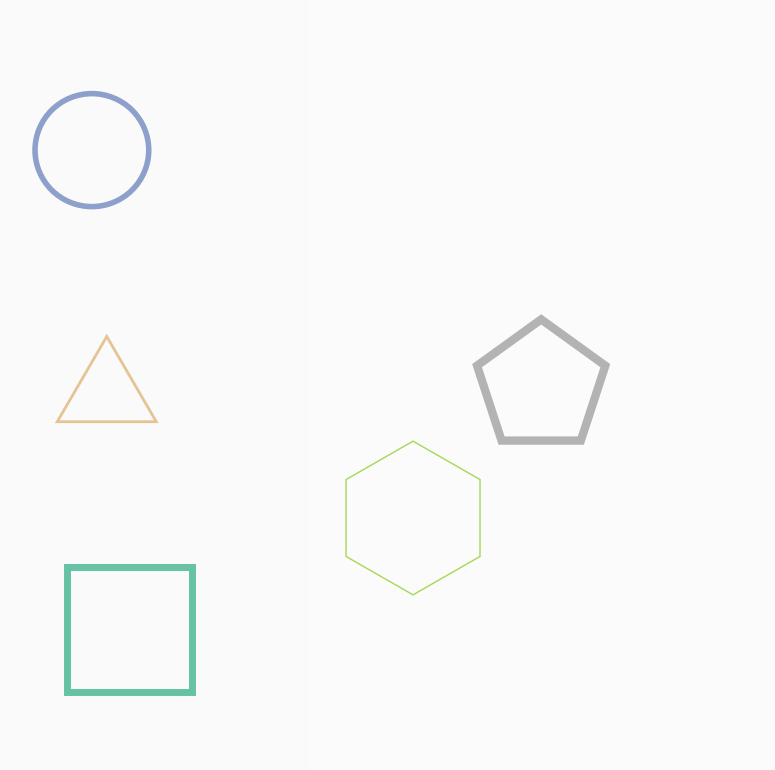[{"shape": "square", "thickness": 2.5, "radius": 0.4, "center": [0.167, 0.182]}, {"shape": "circle", "thickness": 2, "radius": 0.37, "center": [0.119, 0.805]}, {"shape": "hexagon", "thickness": 0.5, "radius": 0.5, "center": [0.533, 0.327]}, {"shape": "triangle", "thickness": 1, "radius": 0.37, "center": [0.138, 0.489]}, {"shape": "pentagon", "thickness": 3, "radius": 0.44, "center": [0.698, 0.498]}]